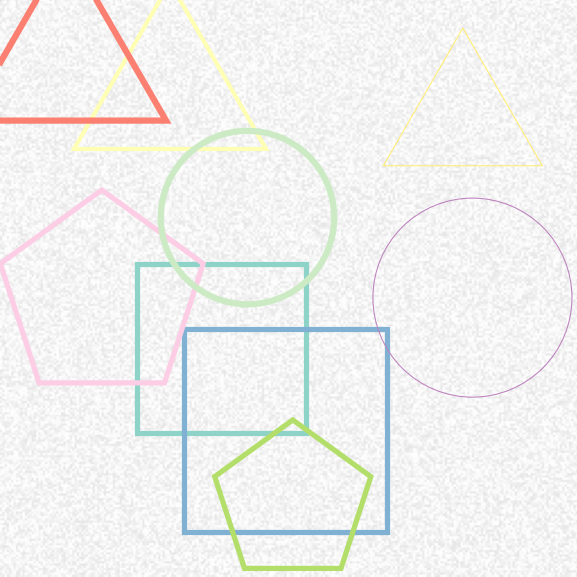[{"shape": "square", "thickness": 2.5, "radius": 0.73, "center": [0.383, 0.396]}, {"shape": "triangle", "thickness": 2, "radius": 0.96, "center": [0.294, 0.837]}, {"shape": "triangle", "thickness": 3, "radius": 1.0, "center": [0.115, 0.89]}, {"shape": "square", "thickness": 2.5, "radius": 0.88, "center": [0.494, 0.254]}, {"shape": "pentagon", "thickness": 2.5, "radius": 0.71, "center": [0.507, 0.13]}, {"shape": "pentagon", "thickness": 2.5, "radius": 0.92, "center": [0.176, 0.486]}, {"shape": "circle", "thickness": 0.5, "radius": 0.86, "center": [0.818, 0.484]}, {"shape": "circle", "thickness": 3, "radius": 0.75, "center": [0.429, 0.622]}, {"shape": "triangle", "thickness": 0.5, "radius": 0.79, "center": [0.801, 0.792]}]